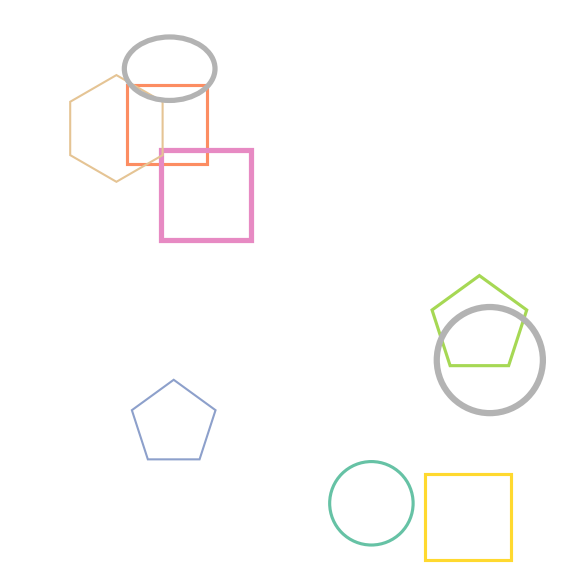[{"shape": "circle", "thickness": 1.5, "radius": 0.36, "center": [0.643, 0.128]}, {"shape": "square", "thickness": 1.5, "radius": 0.34, "center": [0.289, 0.783]}, {"shape": "pentagon", "thickness": 1, "radius": 0.38, "center": [0.301, 0.265]}, {"shape": "square", "thickness": 2.5, "radius": 0.39, "center": [0.356, 0.661]}, {"shape": "pentagon", "thickness": 1.5, "radius": 0.43, "center": [0.83, 0.436]}, {"shape": "square", "thickness": 1.5, "radius": 0.37, "center": [0.81, 0.103]}, {"shape": "hexagon", "thickness": 1, "radius": 0.46, "center": [0.202, 0.777]}, {"shape": "circle", "thickness": 3, "radius": 0.46, "center": [0.848, 0.376]}, {"shape": "oval", "thickness": 2.5, "radius": 0.39, "center": [0.294, 0.88]}]